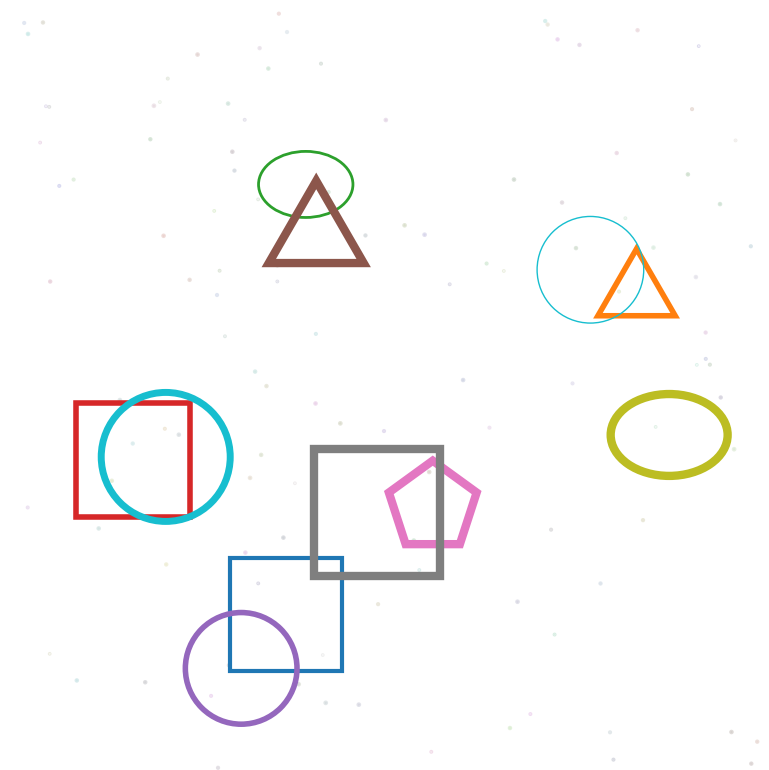[{"shape": "square", "thickness": 1.5, "radius": 0.37, "center": [0.371, 0.202]}, {"shape": "triangle", "thickness": 2, "radius": 0.29, "center": [0.827, 0.619]}, {"shape": "oval", "thickness": 1, "radius": 0.31, "center": [0.397, 0.76]}, {"shape": "square", "thickness": 2, "radius": 0.37, "center": [0.172, 0.402]}, {"shape": "circle", "thickness": 2, "radius": 0.36, "center": [0.313, 0.132]}, {"shape": "triangle", "thickness": 3, "radius": 0.36, "center": [0.411, 0.694]}, {"shape": "pentagon", "thickness": 3, "radius": 0.3, "center": [0.562, 0.342]}, {"shape": "square", "thickness": 3, "radius": 0.41, "center": [0.489, 0.334]}, {"shape": "oval", "thickness": 3, "radius": 0.38, "center": [0.869, 0.435]}, {"shape": "circle", "thickness": 2.5, "radius": 0.42, "center": [0.215, 0.407]}, {"shape": "circle", "thickness": 0.5, "radius": 0.35, "center": [0.767, 0.65]}]